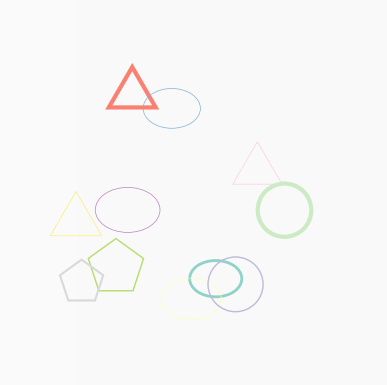[{"shape": "oval", "thickness": 2, "radius": 0.34, "center": [0.557, 0.276]}, {"shape": "oval", "thickness": 0.5, "radius": 0.39, "center": [0.494, 0.224]}, {"shape": "circle", "thickness": 1, "radius": 0.36, "center": [0.608, 0.261]}, {"shape": "triangle", "thickness": 3, "radius": 0.35, "center": [0.341, 0.756]}, {"shape": "oval", "thickness": 0.5, "radius": 0.37, "center": [0.443, 0.718]}, {"shape": "pentagon", "thickness": 1, "radius": 0.37, "center": [0.299, 0.305]}, {"shape": "triangle", "thickness": 0.5, "radius": 0.37, "center": [0.664, 0.558]}, {"shape": "pentagon", "thickness": 1.5, "radius": 0.29, "center": [0.211, 0.267]}, {"shape": "oval", "thickness": 0.5, "radius": 0.42, "center": [0.329, 0.455]}, {"shape": "circle", "thickness": 3, "radius": 0.35, "center": [0.734, 0.454]}, {"shape": "triangle", "thickness": 0.5, "radius": 0.38, "center": [0.196, 0.426]}]